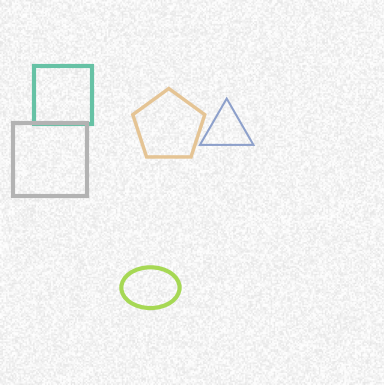[{"shape": "square", "thickness": 3, "radius": 0.38, "center": [0.163, 0.753]}, {"shape": "triangle", "thickness": 1.5, "radius": 0.4, "center": [0.589, 0.664]}, {"shape": "oval", "thickness": 3, "radius": 0.38, "center": [0.391, 0.253]}, {"shape": "pentagon", "thickness": 2.5, "radius": 0.49, "center": [0.438, 0.672]}, {"shape": "square", "thickness": 3, "radius": 0.48, "center": [0.13, 0.585]}]